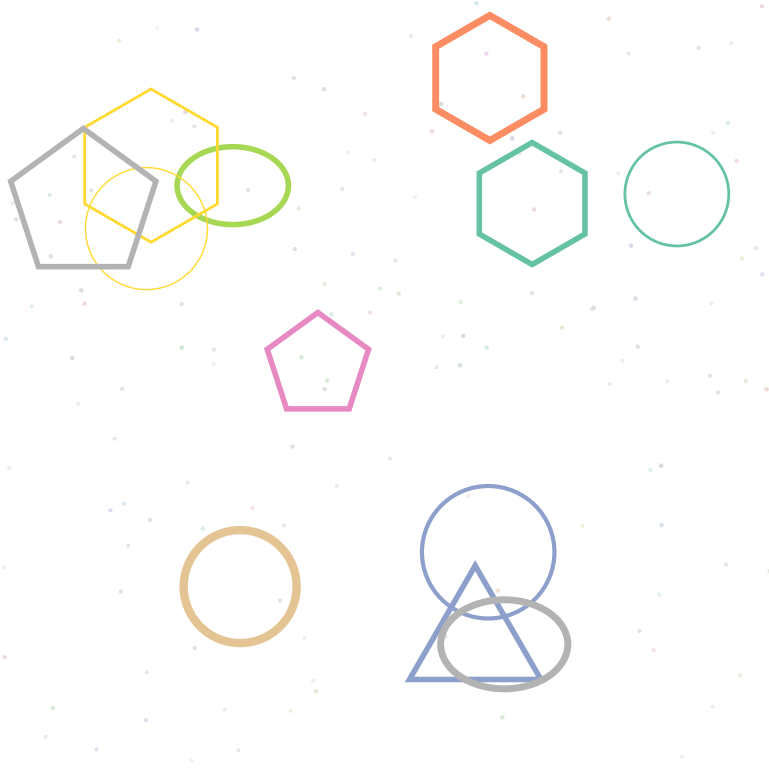[{"shape": "hexagon", "thickness": 2, "radius": 0.4, "center": [0.691, 0.736]}, {"shape": "circle", "thickness": 1, "radius": 0.34, "center": [0.879, 0.748]}, {"shape": "hexagon", "thickness": 2.5, "radius": 0.41, "center": [0.636, 0.899]}, {"shape": "circle", "thickness": 1.5, "radius": 0.43, "center": [0.634, 0.283]}, {"shape": "triangle", "thickness": 2, "radius": 0.49, "center": [0.617, 0.167]}, {"shape": "pentagon", "thickness": 2, "radius": 0.35, "center": [0.413, 0.525]}, {"shape": "oval", "thickness": 2, "radius": 0.36, "center": [0.302, 0.759]}, {"shape": "circle", "thickness": 0.5, "radius": 0.4, "center": [0.19, 0.703]}, {"shape": "hexagon", "thickness": 1, "radius": 0.5, "center": [0.196, 0.785]}, {"shape": "circle", "thickness": 3, "radius": 0.37, "center": [0.312, 0.238]}, {"shape": "pentagon", "thickness": 2, "radius": 0.5, "center": [0.108, 0.734]}, {"shape": "oval", "thickness": 2.5, "radius": 0.41, "center": [0.655, 0.163]}]